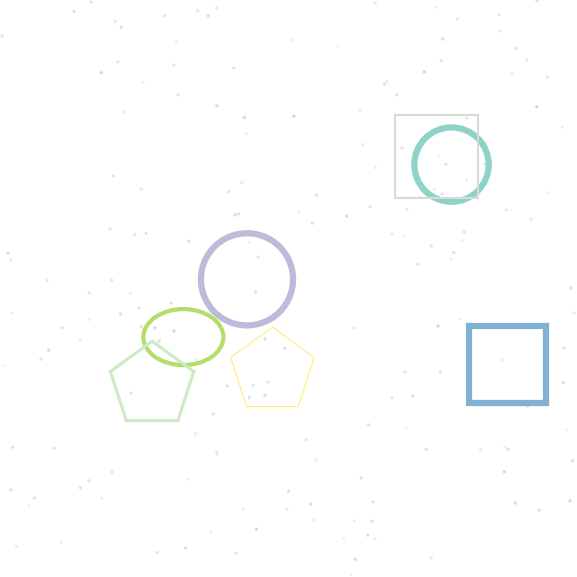[{"shape": "circle", "thickness": 3, "radius": 0.32, "center": [0.782, 0.714]}, {"shape": "circle", "thickness": 3, "radius": 0.4, "center": [0.428, 0.515]}, {"shape": "square", "thickness": 3, "radius": 0.33, "center": [0.879, 0.368]}, {"shape": "oval", "thickness": 2, "radius": 0.35, "center": [0.318, 0.415]}, {"shape": "square", "thickness": 1, "radius": 0.36, "center": [0.755, 0.729]}, {"shape": "pentagon", "thickness": 1.5, "radius": 0.38, "center": [0.263, 0.332]}, {"shape": "pentagon", "thickness": 0.5, "radius": 0.38, "center": [0.472, 0.357]}]